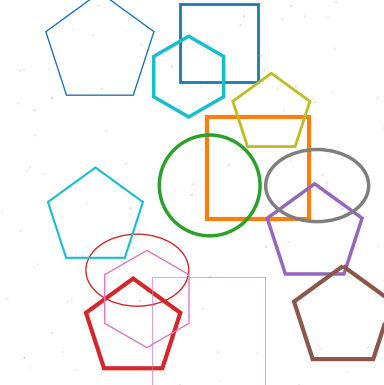[{"shape": "pentagon", "thickness": 1, "radius": 0.74, "center": [0.259, 0.872]}, {"shape": "square", "thickness": 2, "radius": 0.5, "center": [0.57, 0.889]}, {"shape": "square", "thickness": 3, "radius": 0.66, "center": [0.671, 0.565]}, {"shape": "circle", "thickness": 2.5, "radius": 0.65, "center": [0.545, 0.518]}, {"shape": "pentagon", "thickness": 3, "radius": 0.64, "center": [0.346, 0.148]}, {"shape": "oval", "thickness": 1, "radius": 0.67, "center": [0.357, 0.298]}, {"shape": "pentagon", "thickness": 2.5, "radius": 0.65, "center": [0.817, 0.393]}, {"shape": "pentagon", "thickness": 3, "radius": 0.67, "center": [0.891, 0.175]}, {"shape": "hexagon", "thickness": 1, "radius": 0.63, "center": [0.381, 0.223]}, {"shape": "square", "thickness": 0.5, "radius": 0.73, "center": [0.542, 0.133]}, {"shape": "oval", "thickness": 2.5, "radius": 0.67, "center": [0.824, 0.518]}, {"shape": "pentagon", "thickness": 2, "radius": 0.53, "center": [0.705, 0.704]}, {"shape": "pentagon", "thickness": 1.5, "radius": 0.65, "center": [0.248, 0.435]}, {"shape": "hexagon", "thickness": 2.5, "radius": 0.52, "center": [0.49, 0.801]}]